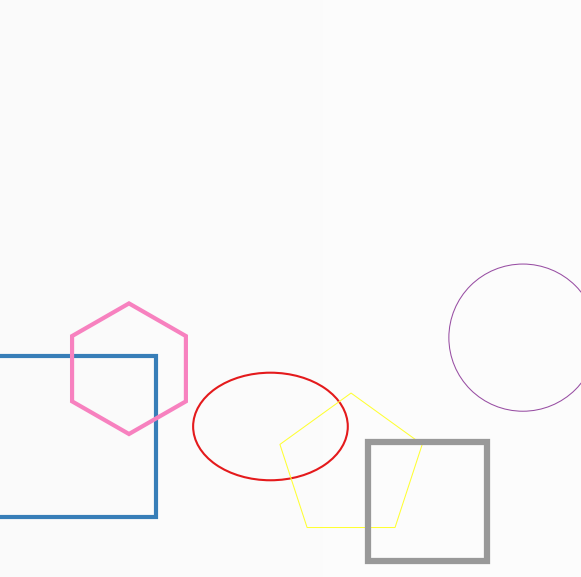[{"shape": "oval", "thickness": 1, "radius": 0.67, "center": [0.465, 0.261]}, {"shape": "square", "thickness": 2, "radius": 0.7, "center": [0.128, 0.243]}, {"shape": "circle", "thickness": 0.5, "radius": 0.64, "center": [0.9, 0.414]}, {"shape": "pentagon", "thickness": 0.5, "radius": 0.64, "center": [0.604, 0.19]}, {"shape": "hexagon", "thickness": 2, "radius": 0.57, "center": [0.222, 0.361]}, {"shape": "square", "thickness": 3, "radius": 0.51, "center": [0.736, 0.131]}]